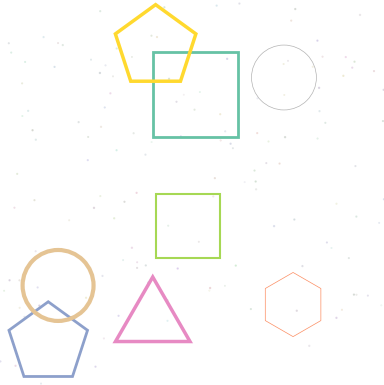[{"shape": "square", "thickness": 2, "radius": 0.55, "center": [0.508, 0.755]}, {"shape": "hexagon", "thickness": 0.5, "radius": 0.42, "center": [0.761, 0.209]}, {"shape": "pentagon", "thickness": 2, "radius": 0.54, "center": [0.125, 0.109]}, {"shape": "triangle", "thickness": 2.5, "radius": 0.56, "center": [0.397, 0.169]}, {"shape": "square", "thickness": 1.5, "radius": 0.42, "center": [0.489, 0.413]}, {"shape": "pentagon", "thickness": 2.5, "radius": 0.55, "center": [0.404, 0.878]}, {"shape": "circle", "thickness": 3, "radius": 0.46, "center": [0.151, 0.259]}, {"shape": "circle", "thickness": 0.5, "radius": 0.42, "center": [0.738, 0.799]}]